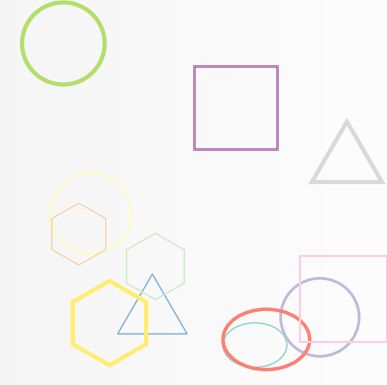[{"shape": "oval", "thickness": 1, "radius": 0.41, "center": [0.658, 0.104]}, {"shape": "circle", "thickness": 1, "radius": 0.53, "center": [0.234, 0.446]}, {"shape": "circle", "thickness": 2, "radius": 0.51, "center": [0.826, 0.176]}, {"shape": "oval", "thickness": 2.5, "radius": 0.56, "center": [0.687, 0.118]}, {"shape": "triangle", "thickness": 1, "radius": 0.52, "center": [0.393, 0.185]}, {"shape": "hexagon", "thickness": 0.5, "radius": 0.4, "center": [0.203, 0.392]}, {"shape": "circle", "thickness": 3, "radius": 0.53, "center": [0.163, 0.887]}, {"shape": "square", "thickness": 1.5, "radius": 0.56, "center": [0.886, 0.224]}, {"shape": "triangle", "thickness": 3, "radius": 0.52, "center": [0.895, 0.579]}, {"shape": "square", "thickness": 2, "radius": 0.54, "center": [0.608, 0.72]}, {"shape": "hexagon", "thickness": 1, "radius": 0.43, "center": [0.401, 0.308]}, {"shape": "hexagon", "thickness": 3, "radius": 0.55, "center": [0.282, 0.161]}]